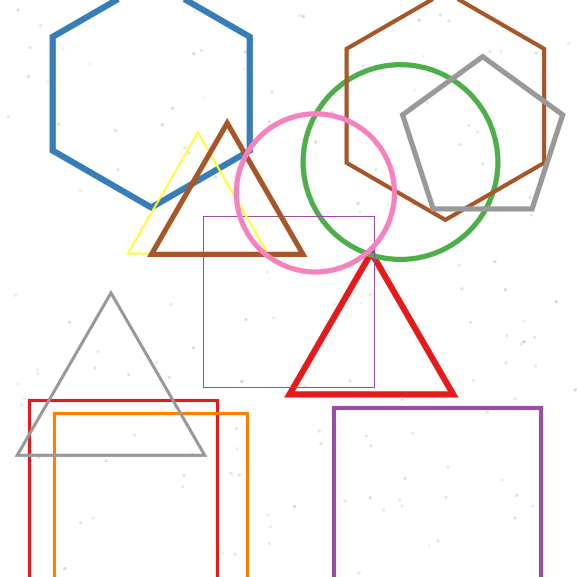[{"shape": "square", "thickness": 1.5, "radius": 0.81, "center": [0.213, 0.144]}, {"shape": "triangle", "thickness": 3, "radius": 0.82, "center": [0.643, 0.398]}, {"shape": "hexagon", "thickness": 3, "radius": 0.99, "center": [0.262, 0.837]}, {"shape": "circle", "thickness": 2.5, "radius": 0.84, "center": [0.694, 0.719]}, {"shape": "square", "thickness": 2, "radius": 0.9, "center": [0.758, 0.114]}, {"shape": "square", "thickness": 0.5, "radius": 0.74, "center": [0.5, 0.478]}, {"shape": "square", "thickness": 1.5, "radius": 0.83, "center": [0.26, 0.118]}, {"shape": "triangle", "thickness": 1, "radius": 0.7, "center": [0.343, 0.63]}, {"shape": "triangle", "thickness": 2.5, "radius": 0.76, "center": [0.393, 0.634]}, {"shape": "hexagon", "thickness": 2, "radius": 0.99, "center": [0.771, 0.816]}, {"shape": "circle", "thickness": 2.5, "radius": 0.68, "center": [0.546, 0.665]}, {"shape": "triangle", "thickness": 1.5, "radius": 0.94, "center": [0.192, 0.304]}, {"shape": "pentagon", "thickness": 2.5, "radius": 0.73, "center": [0.836, 0.755]}]